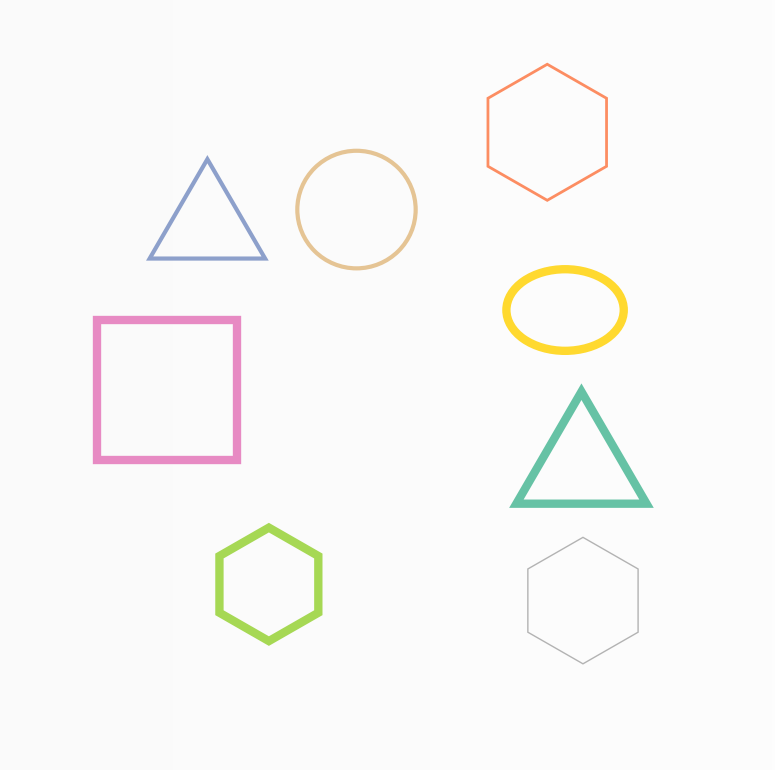[{"shape": "triangle", "thickness": 3, "radius": 0.48, "center": [0.75, 0.394]}, {"shape": "hexagon", "thickness": 1, "radius": 0.44, "center": [0.706, 0.828]}, {"shape": "triangle", "thickness": 1.5, "radius": 0.43, "center": [0.268, 0.707]}, {"shape": "square", "thickness": 3, "radius": 0.45, "center": [0.216, 0.493]}, {"shape": "hexagon", "thickness": 3, "radius": 0.37, "center": [0.347, 0.241]}, {"shape": "oval", "thickness": 3, "radius": 0.38, "center": [0.729, 0.597]}, {"shape": "circle", "thickness": 1.5, "radius": 0.38, "center": [0.46, 0.728]}, {"shape": "hexagon", "thickness": 0.5, "radius": 0.41, "center": [0.752, 0.22]}]